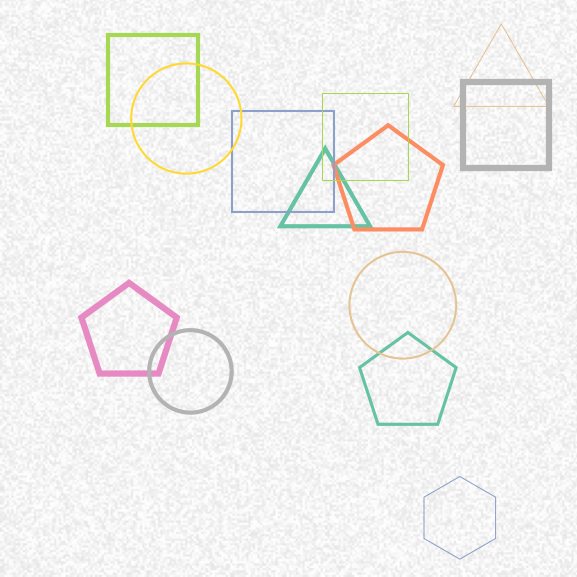[{"shape": "pentagon", "thickness": 1.5, "radius": 0.44, "center": [0.706, 0.336]}, {"shape": "triangle", "thickness": 2, "radius": 0.45, "center": [0.563, 0.652]}, {"shape": "pentagon", "thickness": 2, "radius": 0.5, "center": [0.672, 0.683]}, {"shape": "hexagon", "thickness": 0.5, "radius": 0.36, "center": [0.796, 0.102]}, {"shape": "square", "thickness": 1, "radius": 0.44, "center": [0.49, 0.72]}, {"shape": "pentagon", "thickness": 3, "radius": 0.43, "center": [0.224, 0.422]}, {"shape": "square", "thickness": 2, "radius": 0.39, "center": [0.265, 0.86]}, {"shape": "square", "thickness": 0.5, "radius": 0.37, "center": [0.633, 0.763]}, {"shape": "circle", "thickness": 1, "radius": 0.48, "center": [0.323, 0.794]}, {"shape": "triangle", "thickness": 0.5, "radius": 0.48, "center": [0.868, 0.862]}, {"shape": "circle", "thickness": 1, "radius": 0.46, "center": [0.697, 0.471]}, {"shape": "square", "thickness": 3, "radius": 0.37, "center": [0.876, 0.782]}, {"shape": "circle", "thickness": 2, "radius": 0.36, "center": [0.33, 0.356]}]